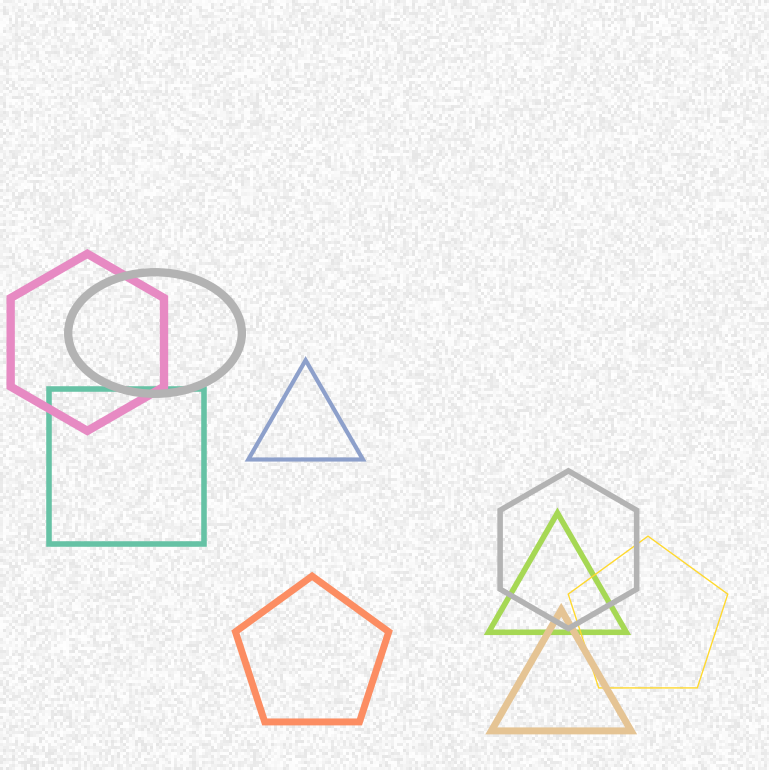[{"shape": "square", "thickness": 2, "radius": 0.5, "center": [0.165, 0.394]}, {"shape": "pentagon", "thickness": 2.5, "radius": 0.52, "center": [0.405, 0.147]}, {"shape": "triangle", "thickness": 1.5, "radius": 0.43, "center": [0.397, 0.446]}, {"shape": "hexagon", "thickness": 3, "radius": 0.57, "center": [0.113, 0.555]}, {"shape": "triangle", "thickness": 2, "radius": 0.52, "center": [0.724, 0.23]}, {"shape": "pentagon", "thickness": 0.5, "radius": 0.54, "center": [0.842, 0.195]}, {"shape": "triangle", "thickness": 2.5, "radius": 0.52, "center": [0.729, 0.103]}, {"shape": "oval", "thickness": 3, "radius": 0.56, "center": [0.201, 0.568]}, {"shape": "hexagon", "thickness": 2, "radius": 0.51, "center": [0.738, 0.286]}]